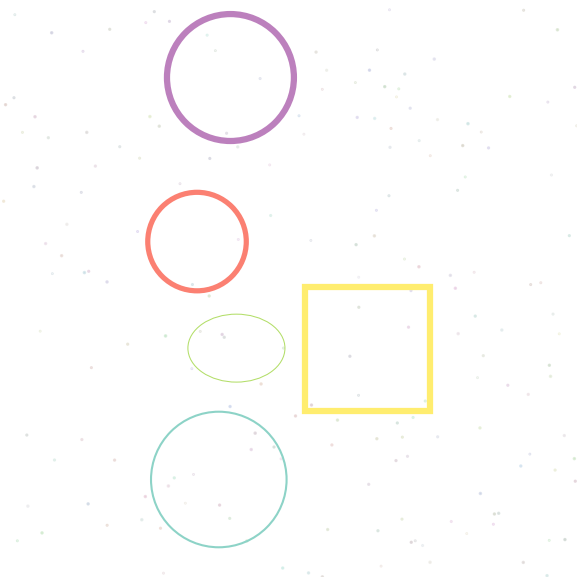[{"shape": "circle", "thickness": 1, "radius": 0.59, "center": [0.379, 0.169]}, {"shape": "circle", "thickness": 2.5, "radius": 0.43, "center": [0.341, 0.581]}, {"shape": "oval", "thickness": 0.5, "radius": 0.42, "center": [0.409, 0.396]}, {"shape": "circle", "thickness": 3, "radius": 0.55, "center": [0.399, 0.865]}, {"shape": "square", "thickness": 3, "radius": 0.54, "center": [0.637, 0.395]}]